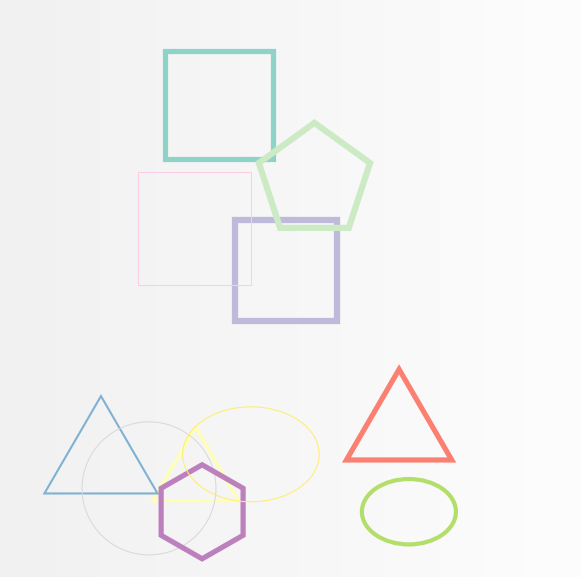[{"shape": "square", "thickness": 2.5, "radius": 0.47, "center": [0.377, 0.817]}, {"shape": "triangle", "thickness": 1.5, "radius": 0.43, "center": [0.336, 0.175]}, {"shape": "square", "thickness": 3, "radius": 0.44, "center": [0.492, 0.531]}, {"shape": "triangle", "thickness": 2.5, "radius": 0.52, "center": [0.687, 0.255]}, {"shape": "triangle", "thickness": 1, "radius": 0.56, "center": [0.174, 0.201]}, {"shape": "oval", "thickness": 2, "radius": 0.4, "center": [0.703, 0.113]}, {"shape": "square", "thickness": 0.5, "radius": 0.49, "center": [0.335, 0.604]}, {"shape": "circle", "thickness": 0.5, "radius": 0.58, "center": [0.256, 0.153]}, {"shape": "hexagon", "thickness": 2.5, "radius": 0.41, "center": [0.348, 0.113]}, {"shape": "pentagon", "thickness": 3, "radius": 0.5, "center": [0.541, 0.686]}, {"shape": "oval", "thickness": 0.5, "radius": 0.59, "center": [0.432, 0.212]}]